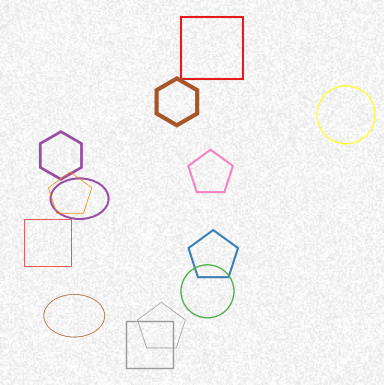[{"shape": "square", "thickness": 0.5, "radius": 0.3, "center": [0.124, 0.37]}, {"shape": "square", "thickness": 1.5, "radius": 0.4, "center": [0.55, 0.875]}, {"shape": "pentagon", "thickness": 1.5, "radius": 0.34, "center": [0.554, 0.335]}, {"shape": "circle", "thickness": 1, "radius": 0.34, "center": [0.539, 0.243]}, {"shape": "oval", "thickness": 1.5, "radius": 0.38, "center": [0.207, 0.484]}, {"shape": "hexagon", "thickness": 2, "radius": 0.31, "center": [0.158, 0.596]}, {"shape": "pentagon", "thickness": 0.5, "radius": 0.3, "center": [0.182, 0.494]}, {"shape": "circle", "thickness": 1, "radius": 0.38, "center": [0.899, 0.702]}, {"shape": "hexagon", "thickness": 3, "radius": 0.3, "center": [0.459, 0.735]}, {"shape": "oval", "thickness": 0.5, "radius": 0.4, "center": [0.193, 0.18]}, {"shape": "pentagon", "thickness": 1.5, "radius": 0.3, "center": [0.547, 0.55]}, {"shape": "square", "thickness": 1, "radius": 0.31, "center": [0.388, 0.105]}, {"shape": "pentagon", "thickness": 0.5, "radius": 0.33, "center": [0.419, 0.149]}]